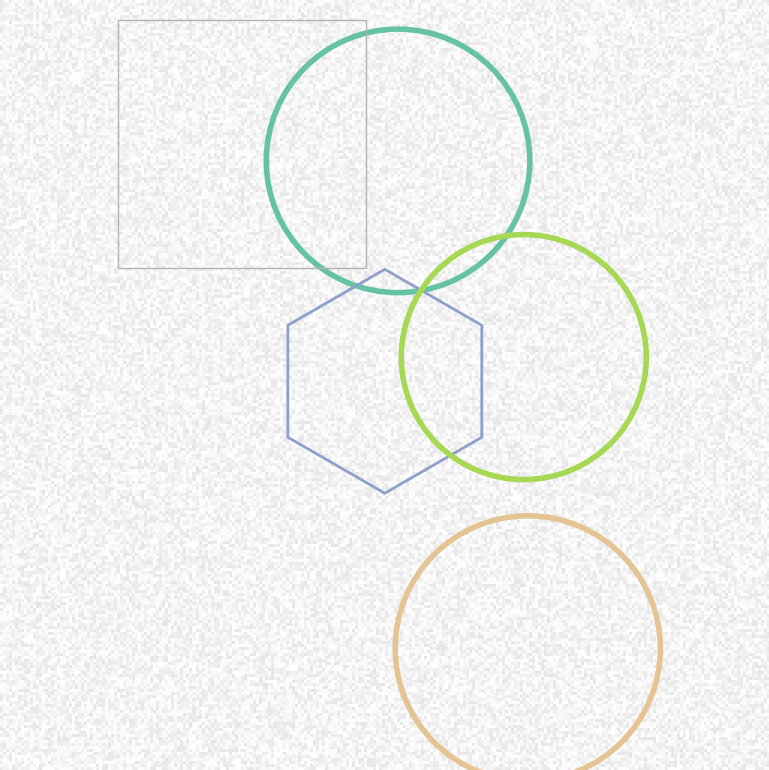[{"shape": "circle", "thickness": 2, "radius": 0.86, "center": [0.517, 0.791]}, {"shape": "hexagon", "thickness": 1, "radius": 0.73, "center": [0.5, 0.505]}, {"shape": "circle", "thickness": 2, "radius": 0.8, "center": [0.68, 0.536]}, {"shape": "circle", "thickness": 2, "radius": 0.86, "center": [0.685, 0.158]}, {"shape": "square", "thickness": 0.5, "radius": 0.81, "center": [0.314, 0.813]}]